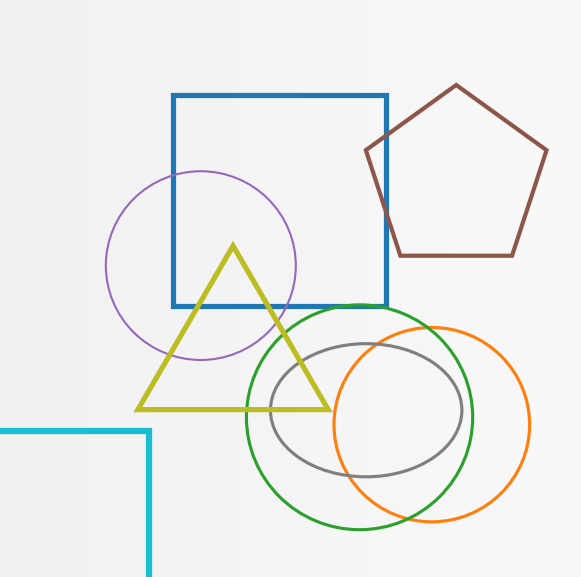[{"shape": "square", "thickness": 2.5, "radius": 0.91, "center": [0.481, 0.652]}, {"shape": "circle", "thickness": 1.5, "radius": 0.84, "center": [0.743, 0.264]}, {"shape": "circle", "thickness": 1.5, "radius": 0.97, "center": [0.619, 0.277]}, {"shape": "circle", "thickness": 1, "radius": 0.82, "center": [0.346, 0.539]}, {"shape": "pentagon", "thickness": 2, "radius": 0.82, "center": [0.785, 0.689]}, {"shape": "oval", "thickness": 1.5, "radius": 0.82, "center": [0.63, 0.289]}, {"shape": "triangle", "thickness": 2.5, "radius": 0.95, "center": [0.401, 0.384]}, {"shape": "square", "thickness": 3, "radius": 0.68, "center": [0.121, 0.118]}]